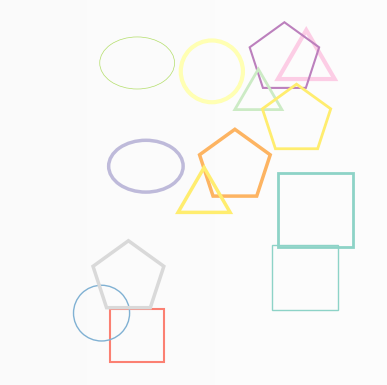[{"shape": "square", "thickness": 1, "radius": 0.42, "center": [0.787, 0.279]}, {"shape": "square", "thickness": 2, "radius": 0.48, "center": [0.814, 0.454]}, {"shape": "circle", "thickness": 3, "radius": 0.4, "center": [0.547, 0.815]}, {"shape": "oval", "thickness": 2.5, "radius": 0.48, "center": [0.376, 0.568]}, {"shape": "square", "thickness": 1.5, "radius": 0.34, "center": [0.354, 0.129]}, {"shape": "circle", "thickness": 1, "radius": 0.36, "center": [0.262, 0.187]}, {"shape": "pentagon", "thickness": 2.5, "radius": 0.48, "center": [0.606, 0.568]}, {"shape": "oval", "thickness": 0.5, "radius": 0.48, "center": [0.354, 0.836]}, {"shape": "triangle", "thickness": 3, "radius": 0.42, "center": [0.79, 0.837]}, {"shape": "pentagon", "thickness": 2.5, "radius": 0.48, "center": [0.331, 0.279]}, {"shape": "pentagon", "thickness": 1.5, "radius": 0.47, "center": [0.734, 0.848]}, {"shape": "triangle", "thickness": 2, "radius": 0.35, "center": [0.667, 0.75]}, {"shape": "pentagon", "thickness": 2, "radius": 0.46, "center": [0.765, 0.689]}, {"shape": "triangle", "thickness": 2.5, "radius": 0.39, "center": [0.527, 0.487]}]